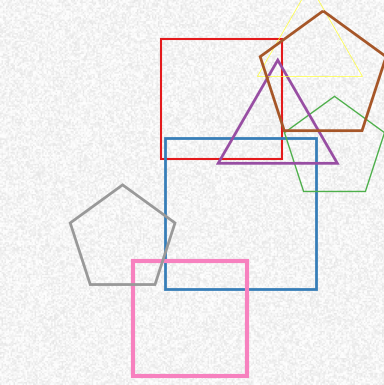[{"shape": "square", "thickness": 1.5, "radius": 0.78, "center": [0.575, 0.743]}, {"shape": "square", "thickness": 2, "radius": 0.98, "center": [0.626, 0.446]}, {"shape": "pentagon", "thickness": 1, "radius": 0.68, "center": [0.869, 0.613]}, {"shape": "triangle", "thickness": 2, "radius": 0.89, "center": [0.721, 0.665]}, {"shape": "triangle", "thickness": 0.5, "radius": 0.79, "center": [0.805, 0.88]}, {"shape": "pentagon", "thickness": 2, "radius": 0.86, "center": [0.839, 0.8]}, {"shape": "square", "thickness": 3, "radius": 0.74, "center": [0.494, 0.173]}, {"shape": "pentagon", "thickness": 2, "radius": 0.72, "center": [0.318, 0.377]}]